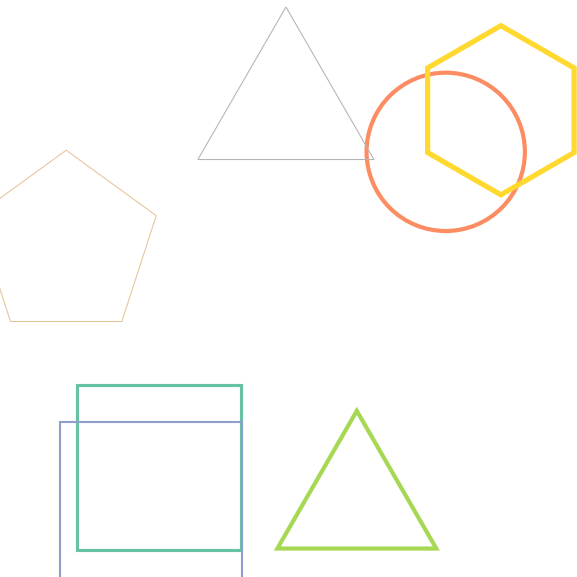[{"shape": "square", "thickness": 1.5, "radius": 0.71, "center": [0.275, 0.189]}, {"shape": "circle", "thickness": 2, "radius": 0.69, "center": [0.772, 0.736]}, {"shape": "square", "thickness": 1, "radius": 0.79, "center": [0.262, 0.11]}, {"shape": "triangle", "thickness": 2, "radius": 0.79, "center": [0.618, 0.129]}, {"shape": "hexagon", "thickness": 2.5, "radius": 0.73, "center": [0.867, 0.808]}, {"shape": "pentagon", "thickness": 0.5, "radius": 0.82, "center": [0.115, 0.575]}, {"shape": "triangle", "thickness": 0.5, "radius": 0.88, "center": [0.495, 0.811]}]